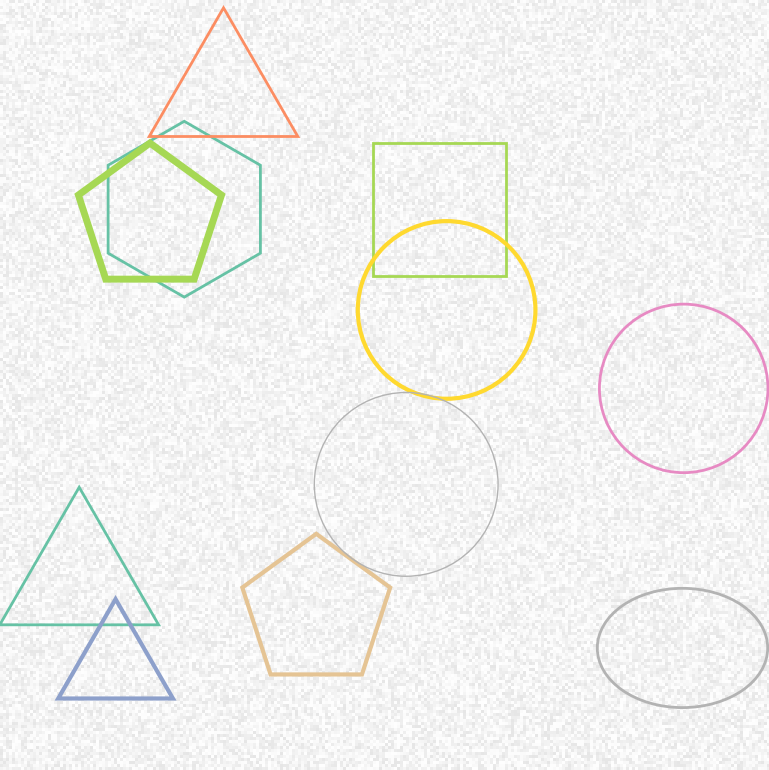[{"shape": "hexagon", "thickness": 1, "radius": 0.57, "center": [0.239, 0.728]}, {"shape": "triangle", "thickness": 1, "radius": 0.6, "center": [0.103, 0.248]}, {"shape": "triangle", "thickness": 1, "radius": 0.56, "center": [0.29, 0.878]}, {"shape": "triangle", "thickness": 1.5, "radius": 0.43, "center": [0.15, 0.136]}, {"shape": "circle", "thickness": 1, "radius": 0.55, "center": [0.888, 0.496]}, {"shape": "square", "thickness": 1, "radius": 0.43, "center": [0.571, 0.727]}, {"shape": "pentagon", "thickness": 2.5, "radius": 0.49, "center": [0.195, 0.717]}, {"shape": "circle", "thickness": 1.5, "radius": 0.58, "center": [0.58, 0.597]}, {"shape": "pentagon", "thickness": 1.5, "radius": 0.5, "center": [0.411, 0.206]}, {"shape": "circle", "thickness": 0.5, "radius": 0.6, "center": [0.528, 0.371]}, {"shape": "oval", "thickness": 1, "radius": 0.55, "center": [0.886, 0.158]}]